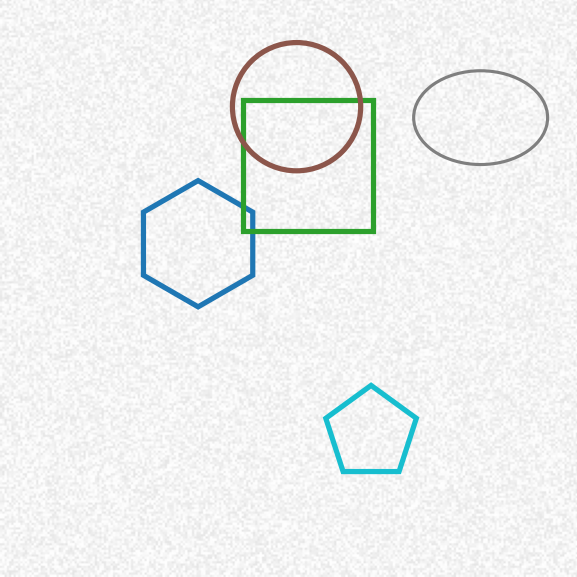[{"shape": "hexagon", "thickness": 2.5, "radius": 0.55, "center": [0.343, 0.577]}, {"shape": "square", "thickness": 2.5, "radius": 0.56, "center": [0.534, 0.713]}, {"shape": "circle", "thickness": 2.5, "radius": 0.56, "center": [0.514, 0.814]}, {"shape": "oval", "thickness": 1.5, "radius": 0.58, "center": [0.832, 0.795]}, {"shape": "pentagon", "thickness": 2.5, "radius": 0.41, "center": [0.643, 0.249]}]